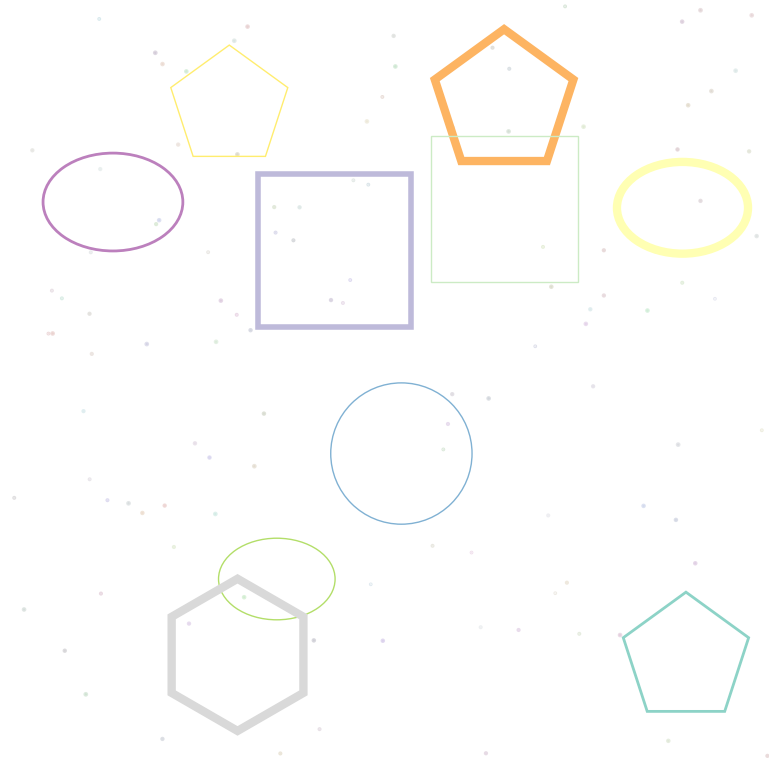[{"shape": "pentagon", "thickness": 1, "radius": 0.43, "center": [0.891, 0.145]}, {"shape": "oval", "thickness": 3, "radius": 0.43, "center": [0.886, 0.73]}, {"shape": "square", "thickness": 2, "radius": 0.5, "center": [0.435, 0.675]}, {"shape": "circle", "thickness": 0.5, "radius": 0.46, "center": [0.521, 0.411]}, {"shape": "pentagon", "thickness": 3, "radius": 0.47, "center": [0.655, 0.867]}, {"shape": "oval", "thickness": 0.5, "radius": 0.38, "center": [0.359, 0.248]}, {"shape": "hexagon", "thickness": 3, "radius": 0.49, "center": [0.308, 0.15]}, {"shape": "oval", "thickness": 1, "radius": 0.45, "center": [0.147, 0.738]}, {"shape": "square", "thickness": 0.5, "radius": 0.48, "center": [0.655, 0.729]}, {"shape": "pentagon", "thickness": 0.5, "radius": 0.4, "center": [0.298, 0.862]}]